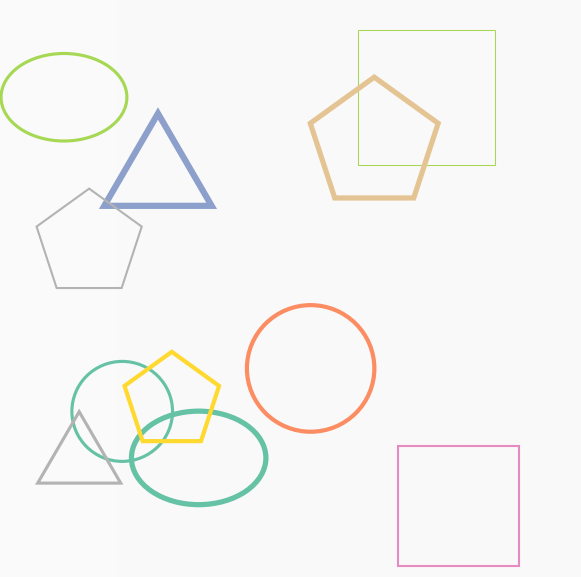[{"shape": "circle", "thickness": 1.5, "radius": 0.43, "center": [0.21, 0.287]}, {"shape": "oval", "thickness": 2.5, "radius": 0.58, "center": [0.342, 0.206]}, {"shape": "circle", "thickness": 2, "radius": 0.55, "center": [0.534, 0.361]}, {"shape": "triangle", "thickness": 3, "radius": 0.53, "center": [0.272, 0.696]}, {"shape": "square", "thickness": 1, "radius": 0.52, "center": [0.788, 0.123]}, {"shape": "oval", "thickness": 1.5, "radius": 0.54, "center": [0.11, 0.831]}, {"shape": "square", "thickness": 0.5, "radius": 0.59, "center": [0.734, 0.83]}, {"shape": "pentagon", "thickness": 2, "radius": 0.43, "center": [0.296, 0.304]}, {"shape": "pentagon", "thickness": 2.5, "radius": 0.58, "center": [0.644, 0.75]}, {"shape": "triangle", "thickness": 1.5, "radius": 0.41, "center": [0.136, 0.204]}, {"shape": "pentagon", "thickness": 1, "radius": 0.48, "center": [0.153, 0.577]}]